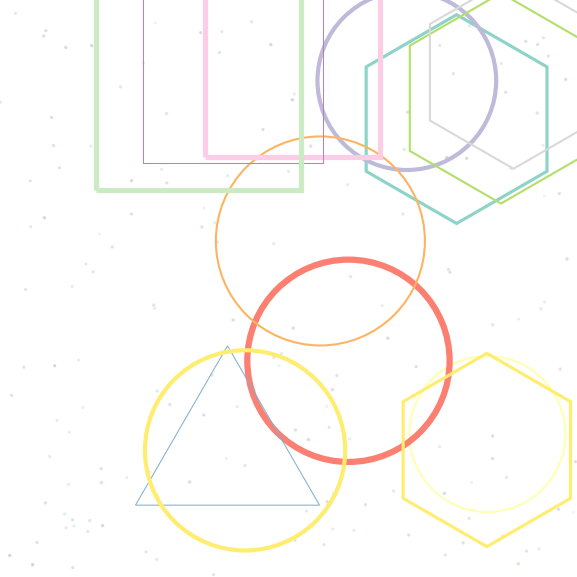[{"shape": "hexagon", "thickness": 1.5, "radius": 0.9, "center": [0.791, 0.793]}, {"shape": "circle", "thickness": 1, "radius": 0.67, "center": [0.844, 0.248]}, {"shape": "circle", "thickness": 2, "radius": 0.77, "center": [0.704, 0.859]}, {"shape": "circle", "thickness": 3, "radius": 0.88, "center": [0.603, 0.374]}, {"shape": "triangle", "thickness": 0.5, "radius": 0.92, "center": [0.394, 0.216]}, {"shape": "circle", "thickness": 1, "radius": 0.9, "center": [0.555, 0.582]}, {"shape": "hexagon", "thickness": 1, "radius": 0.91, "center": [0.867, 0.829]}, {"shape": "square", "thickness": 2.5, "radius": 0.76, "center": [0.506, 0.879]}, {"shape": "hexagon", "thickness": 1, "radius": 0.84, "center": [0.889, 0.874]}, {"shape": "square", "thickness": 0.5, "radius": 0.78, "center": [0.403, 0.873]}, {"shape": "square", "thickness": 2.5, "radius": 0.89, "center": [0.343, 0.849]}, {"shape": "circle", "thickness": 2, "radius": 0.87, "center": [0.424, 0.219]}, {"shape": "hexagon", "thickness": 1.5, "radius": 0.84, "center": [0.843, 0.22]}]